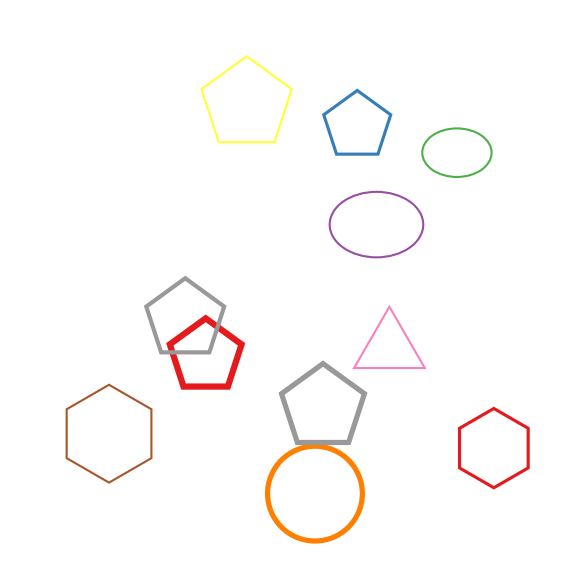[{"shape": "hexagon", "thickness": 1.5, "radius": 0.34, "center": [0.855, 0.223]}, {"shape": "pentagon", "thickness": 3, "radius": 0.33, "center": [0.356, 0.383]}, {"shape": "pentagon", "thickness": 1.5, "radius": 0.3, "center": [0.619, 0.782]}, {"shape": "oval", "thickness": 1, "radius": 0.3, "center": [0.791, 0.735]}, {"shape": "oval", "thickness": 1, "radius": 0.41, "center": [0.652, 0.61]}, {"shape": "circle", "thickness": 2.5, "radius": 0.41, "center": [0.545, 0.144]}, {"shape": "pentagon", "thickness": 1, "radius": 0.41, "center": [0.427, 0.819]}, {"shape": "hexagon", "thickness": 1, "radius": 0.42, "center": [0.189, 0.248]}, {"shape": "triangle", "thickness": 1, "radius": 0.35, "center": [0.674, 0.397]}, {"shape": "pentagon", "thickness": 2.5, "radius": 0.38, "center": [0.559, 0.294]}, {"shape": "pentagon", "thickness": 2, "radius": 0.35, "center": [0.321, 0.446]}]